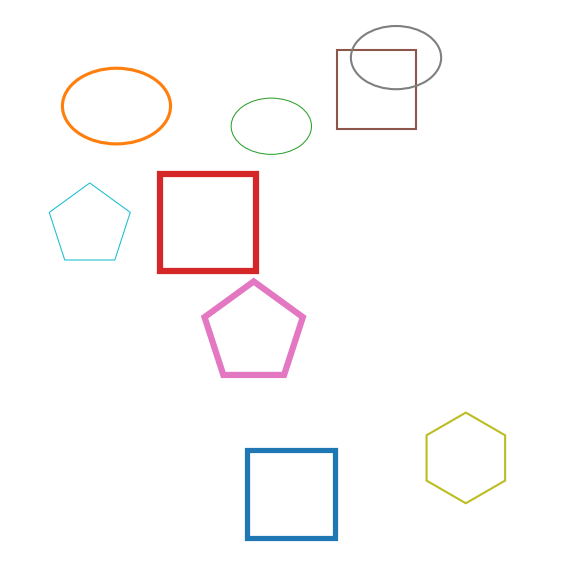[{"shape": "square", "thickness": 2.5, "radius": 0.38, "center": [0.503, 0.143]}, {"shape": "oval", "thickness": 1.5, "radius": 0.47, "center": [0.202, 0.815]}, {"shape": "oval", "thickness": 0.5, "radius": 0.35, "center": [0.47, 0.781]}, {"shape": "square", "thickness": 3, "radius": 0.42, "center": [0.36, 0.614]}, {"shape": "square", "thickness": 1, "radius": 0.34, "center": [0.652, 0.844]}, {"shape": "pentagon", "thickness": 3, "radius": 0.45, "center": [0.439, 0.422]}, {"shape": "oval", "thickness": 1, "radius": 0.39, "center": [0.686, 0.899]}, {"shape": "hexagon", "thickness": 1, "radius": 0.39, "center": [0.807, 0.206]}, {"shape": "pentagon", "thickness": 0.5, "radius": 0.37, "center": [0.155, 0.609]}]